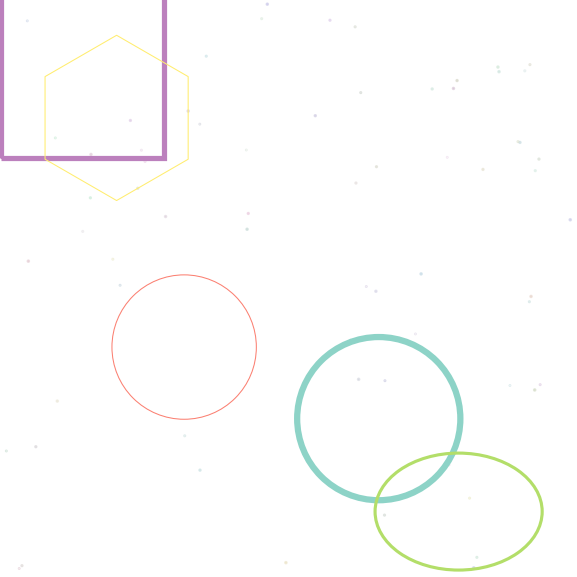[{"shape": "circle", "thickness": 3, "radius": 0.71, "center": [0.656, 0.274]}, {"shape": "circle", "thickness": 0.5, "radius": 0.63, "center": [0.319, 0.398]}, {"shape": "oval", "thickness": 1.5, "radius": 0.72, "center": [0.794, 0.113]}, {"shape": "square", "thickness": 2.5, "radius": 0.71, "center": [0.142, 0.867]}, {"shape": "hexagon", "thickness": 0.5, "radius": 0.72, "center": [0.202, 0.795]}]